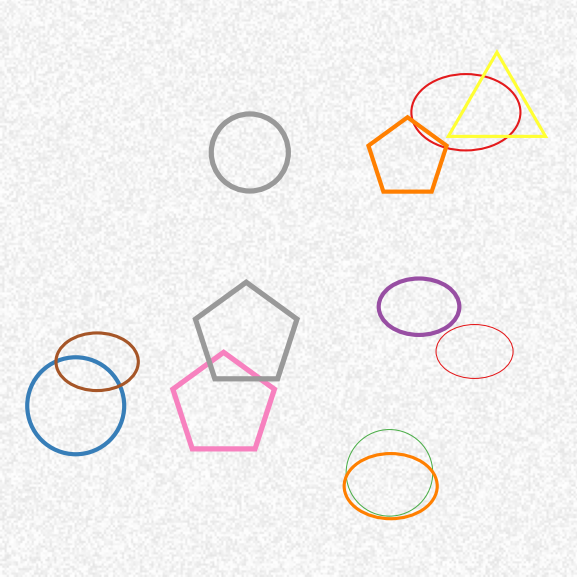[{"shape": "oval", "thickness": 0.5, "radius": 0.33, "center": [0.822, 0.391]}, {"shape": "oval", "thickness": 1, "radius": 0.47, "center": [0.807, 0.805]}, {"shape": "circle", "thickness": 2, "radius": 0.42, "center": [0.131, 0.296]}, {"shape": "circle", "thickness": 0.5, "radius": 0.37, "center": [0.674, 0.18]}, {"shape": "oval", "thickness": 2, "radius": 0.35, "center": [0.726, 0.468]}, {"shape": "oval", "thickness": 1.5, "radius": 0.4, "center": [0.677, 0.157]}, {"shape": "pentagon", "thickness": 2, "radius": 0.36, "center": [0.706, 0.725]}, {"shape": "triangle", "thickness": 1.5, "radius": 0.49, "center": [0.86, 0.812]}, {"shape": "oval", "thickness": 1.5, "radius": 0.36, "center": [0.168, 0.373]}, {"shape": "pentagon", "thickness": 2.5, "radius": 0.46, "center": [0.387, 0.297]}, {"shape": "circle", "thickness": 2.5, "radius": 0.33, "center": [0.433, 0.735]}, {"shape": "pentagon", "thickness": 2.5, "radius": 0.46, "center": [0.426, 0.418]}]